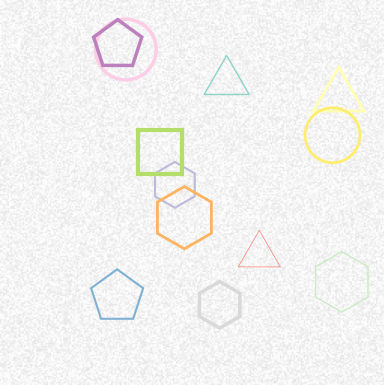[{"shape": "triangle", "thickness": 1, "radius": 0.34, "center": [0.589, 0.788]}, {"shape": "triangle", "thickness": 2, "radius": 0.38, "center": [0.88, 0.749]}, {"shape": "hexagon", "thickness": 1.5, "radius": 0.3, "center": [0.454, 0.52]}, {"shape": "triangle", "thickness": 0.5, "radius": 0.32, "center": [0.674, 0.338]}, {"shape": "pentagon", "thickness": 1.5, "radius": 0.36, "center": [0.304, 0.229]}, {"shape": "hexagon", "thickness": 2, "radius": 0.4, "center": [0.479, 0.435]}, {"shape": "square", "thickness": 3, "radius": 0.29, "center": [0.414, 0.605]}, {"shape": "circle", "thickness": 2.5, "radius": 0.39, "center": [0.327, 0.871]}, {"shape": "hexagon", "thickness": 2.5, "radius": 0.3, "center": [0.57, 0.208]}, {"shape": "pentagon", "thickness": 2.5, "radius": 0.33, "center": [0.306, 0.883]}, {"shape": "hexagon", "thickness": 1, "radius": 0.39, "center": [0.888, 0.268]}, {"shape": "circle", "thickness": 2, "radius": 0.36, "center": [0.864, 0.649]}]